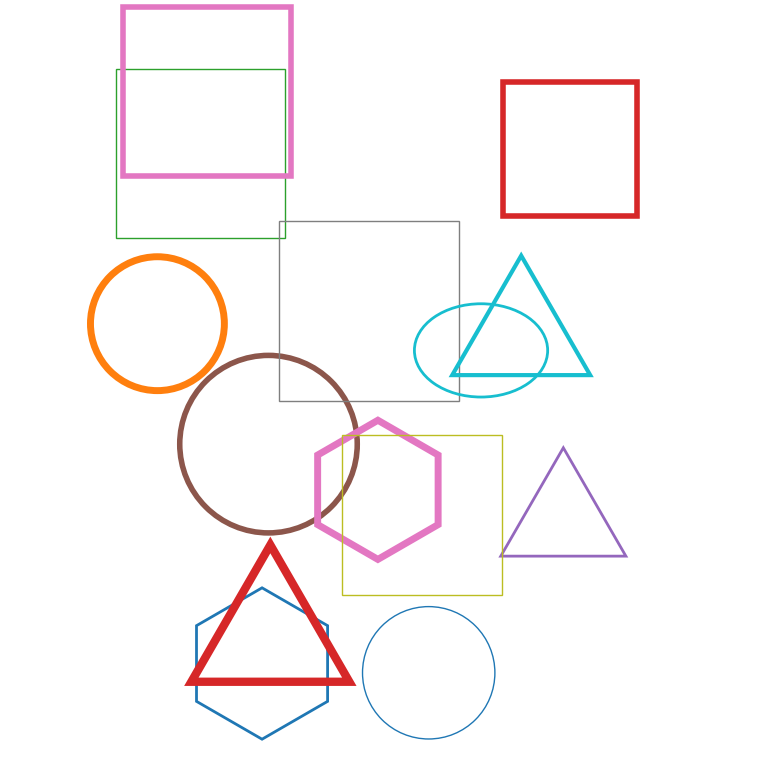[{"shape": "circle", "thickness": 0.5, "radius": 0.43, "center": [0.557, 0.126]}, {"shape": "hexagon", "thickness": 1, "radius": 0.49, "center": [0.34, 0.138]}, {"shape": "circle", "thickness": 2.5, "radius": 0.43, "center": [0.204, 0.58]}, {"shape": "square", "thickness": 0.5, "radius": 0.55, "center": [0.26, 0.801]}, {"shape": "square", "thickness": 2, "radius": 0.43, "center": [0.74, 0.807]}, {"shape": "triangle", "thickness": 3, "radius": 0.59, "center": [0.351, 0.174]}, {"shape": "triangle", "thickness": 1, "radius": 0.47, "center": [0.732, 0.325]}, {"shape": "circle", "thickness": 2, "radius": 0.58, "center": [0.349, 0.423]}, {"shape": "square", "thickness": 2, "radius": 0.55, "center": [0.269, 0.881]}, {"shape": "hexagon", "thickness": 2.5, "radius": 0.45, "center": [0.491, 0.364]}, {"shape": "square", "thickness": 0.5, "radius": 0.58, "center": [0.479, 0.596]}, {"shape": "square", "thickness": 0.5, "radius": 0.52, "center": [0.548, 0.331]}, {"shape": "triangle", "thickness": 1.5, "radius": 0.52, "center": [0.677, 0.565]}, {"shape": "oval", "thickness": 1, "radius": 0.43, "center": [0.625, 0.545]}]